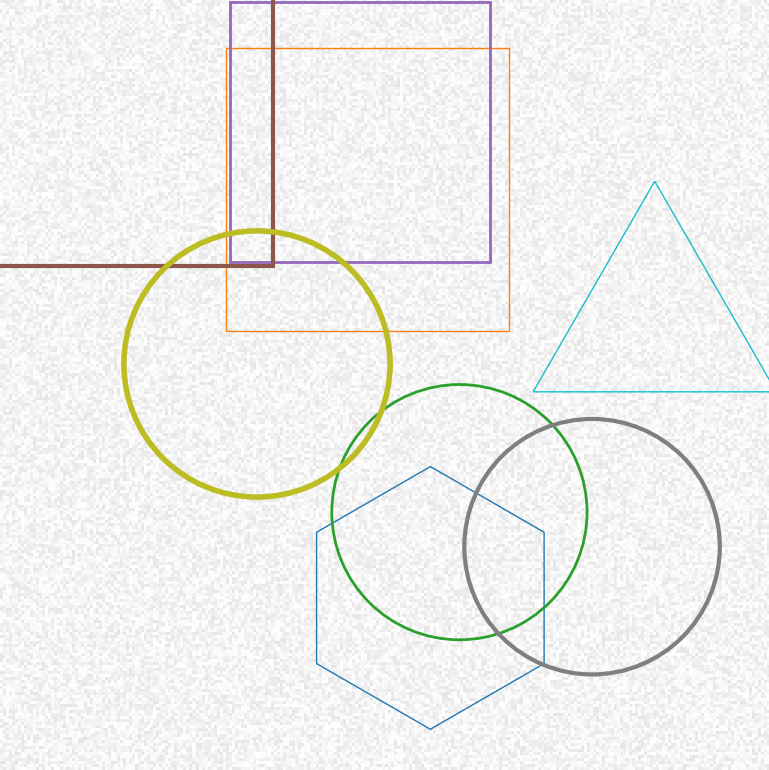[{"shape": "hexagon", "thickness": 0.5, "radius": 0.85, "center": [0.559, 0.223]}, {"shape": "square", "thickness": 0.5, "radius": 0.92, "center": [0.477, 0.754]}, {"shape": "circle", "thickness": 1, "radius": 0.83, "center": [0.597, 0.335]}, {"shape": "square", "thickness": 1, "radius": 0.84, "center": [0.468, 0.829]}, {"shape": "square", "thickness": 1.5, "radius": 0.91, "center": [0.174, 0.836]}, {"shape": "circle", "thickness": 1.5, "radius": 0.83, "center": [0.769, 0.29]}, {"shape": "circle", "thickness": 2, "radius": 0.86, "center": [0.334, 0.527]}, {"shape": "triangle", "thickness": 0.5, "radius": 0.91, "center": [0.85, 0.582]}]